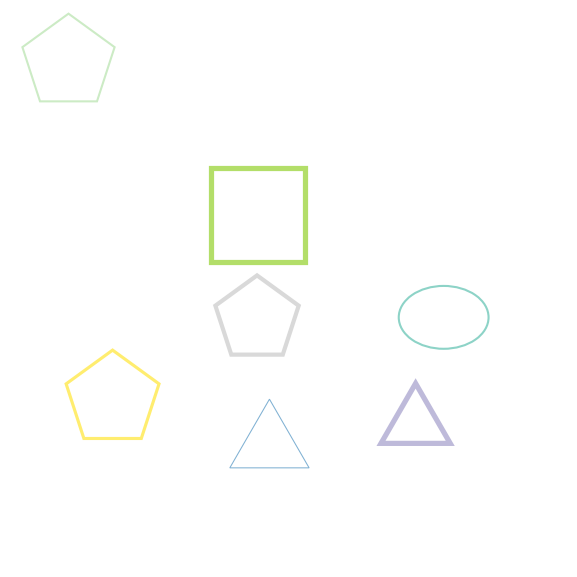[{"shape": "oval", "thickness": 1, "radius": 0.39, "center": [0.768, 0.45]}, {"shape": "triangle", "thickness": 2.5, "radius": 0.35, "center": [0.72, 0.266]}, {"shape": "triangle", "thickness": 0.5, "radius": 0.4, "center": [0.467, 0.229]}, {"shape": "square", "thickness": 2.5, "radius": 0.41, "center": [0.446, 0.626]}, {"shape": "pentagon", "thickness": 2, "radius": 0.38, "center": [0.445, 0.446]}, {"shape": "pentagon", "thickness": 1, "radius": 0.42, "center": [0.119, 0.892]}, {"shape": "pentagon", "thickness": 1.5, "radius": 0.42, "center": [0.195, 0.308]}]